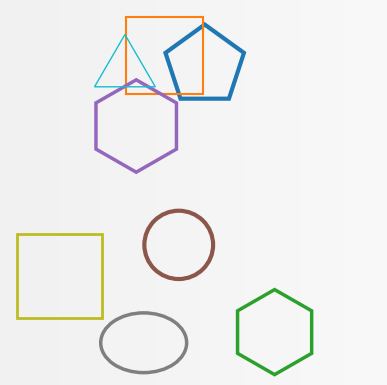[{"shape": "pentagon", "thickness": 3, "radius": 0.53, "center": [0.528, 0.83]}, {"shape": "square", "thickness": 1.5, "radius": 0.5, "center": [0.425, 0.856]}, {"shape": "hexagon", "thickness": 2.5, "radius": 0.55, "center": [0.709, 0.137]}, {"shape": "hexagon", "thickness": 2.5, "radius": 0.6, "center": [0.352, 0.673]}, {"shape": "circle", "thickness": 3, "radius": 0.44, "center": [0.461, 0.364]}, {"shape": "oval", "thickness": 2.5, "radius": 0.55, "center": [0.371, 0.11]}, {"shape": "square", "thickness": 2, "radius": 0.55, "center": [0.153, 0.283]}, {"shape": "triangle", "thickness": 1, "radius": 0.45, "center": [0.322, 0.82]}]